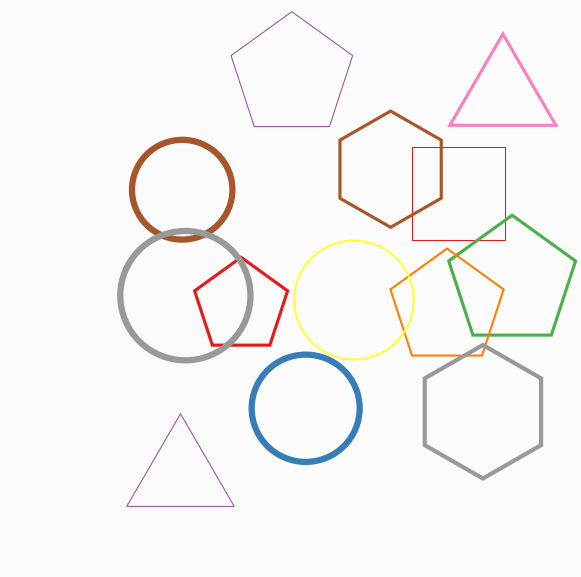[{"shape": "square", "thickness": 0.5, "radius": 0.4, "center": [0.789, 0.664]}, {"shape": "pentagon", "thickness": 1.5, "radius": 0.42, "center": [0.415, 0.47]}, {"shape": "circle", "thickness": 3, "radius": 0.46, "center": [0.526, 0.292]}, {"shape": "pentagon", "thickness": 1.5, "radius": 0.57, "center": [0.881, 0.512]}, {"shape": "triangle", "thickness": 0.5, "radius": 0.53, "center": [0.311, 0.176]}, {"shape": "pentagon", "thickness": 0.5, "radius": 0.55, "center": [0.502, 0.869]}, {"shape": "pentagon", "thickness": 1, "radius": 0.51, "center": [0.769, 0.466]}, {"shape": "circle", "thickness": 1, "radius": 0.51, "center": [0.609, 0.48]}, {"shape": "hexagon", "thickness": 1.5, "radius": 0.5, "center": [0.672, 0.706]}, {"shape": "circle", "thickness": 3, "radius": 0.43, "center": [0.313, 0.671]}, {"shape": "triangle", "thickness": 1.5, "radius": 0.53, "center": [0.865, 0.835]}, {"shape": "hexagon", "thickness": 2, "radius": 0.58, "center": [0.831, 0.286]}, {"shape": "circle", "thickness": 3, "radius": 0.56, "center": [0.319, 0.487]}]